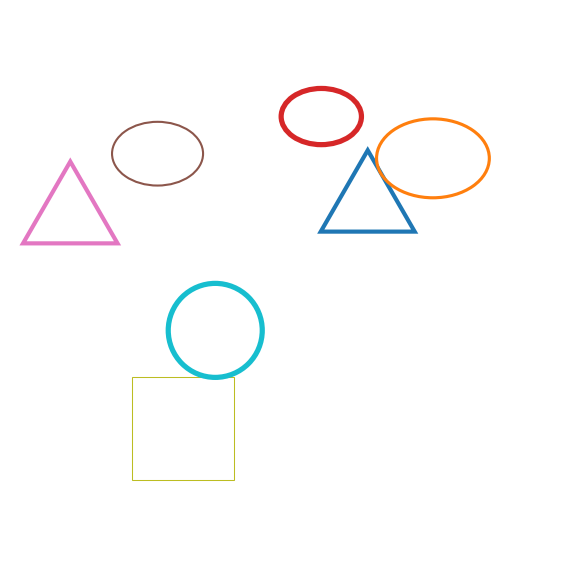[{"shape": "triangle", "thickness": 2, "radius": 0.47, "center": [0.637, 0.645]}, {"shape": "oval", "thickness": 1.5, "radius": 0.49, "center": [0.75, 0.725]}, {"shape": "oval", "thickness": 2.5, "radius": 0.35, "center": [0.556, 0.797]}, {"shape": "oval", "thickness": 1, "radius": 0.39, "center": [0.273, 0.733]}, {"shape": "triangle", "thickness": 2, "radius": 0.47, "center": [0.122, 0.625]}, {"shape": "square", "thickness": 0.5, "radius": 0.44, "center": [0.317, 0.257]}, {"shape": "circle", "thickness": 2.5, "radius": 0.41, "center": [0.373, 0.427]}]